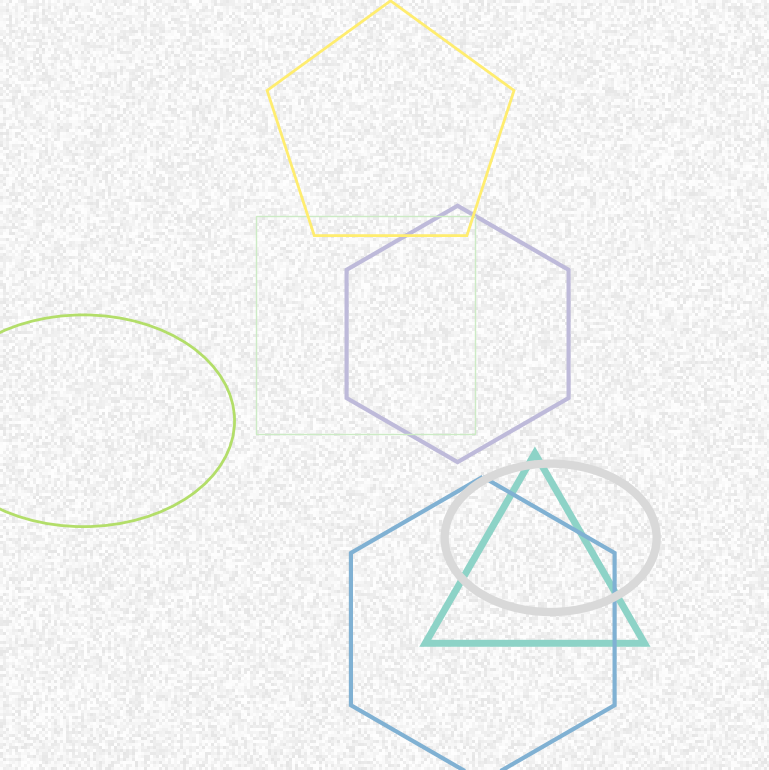[{"shape": "triangle", "thickness": 2.5, "radius": 0.82, "center": [0.695, 0.247]}, {"shape": "hexagon", "thickness": 1.5, "radius": 0.83, "center": [0.594, 0.566]}, {"shape": "hexagon", "thickness": 1.5, "radius": 0.99, "center": [0.627, 0.183]}, {"shape": "oval", "thickness": 1, "radius": 0.98, "center": [0.108, 0.454]}, {"shape": "oval", "thickness": 3, "radius": 0.69, "center": [0.715, 0.302]}, {"shape": "square", "thickness": 0.5, "radius": 0.71, "center": [0.475, 0.578]}, {"shape": "pentagon", "thickness": 1, "radius": 0.84, "center": [0.507, 0.83]}]